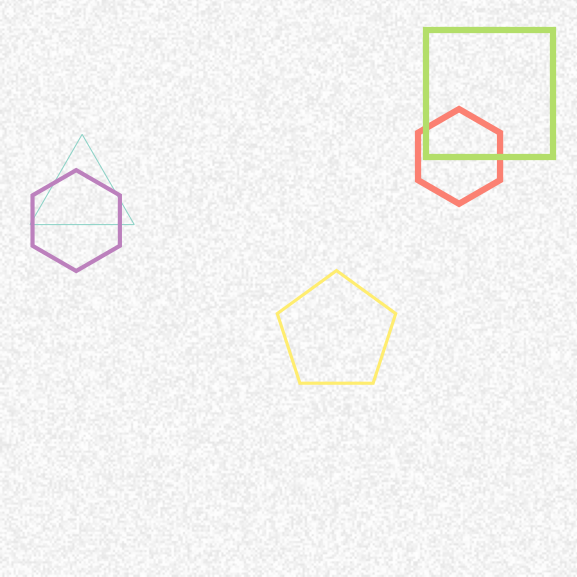[{"shape": "triangle", "thickness": 0.5, "radius": 0.52, "center": [0.142, 0.662]}, {"shape": "hexagon", "thickness": 3, "radius": 0.41, "center": [0.795, 0.728]}, {"shape": "square", "thickness": 3, "radius": 0.55, "center": [0.847, 0.837]}, {"shape": "hexagon", "thickness": 2, "radius": 0.44, "center": [0.132, 0.617]}, {"shape": "pentagon", "thickness": 1.5, "radius": 0.54, "center": [0.583, 0.423]}]